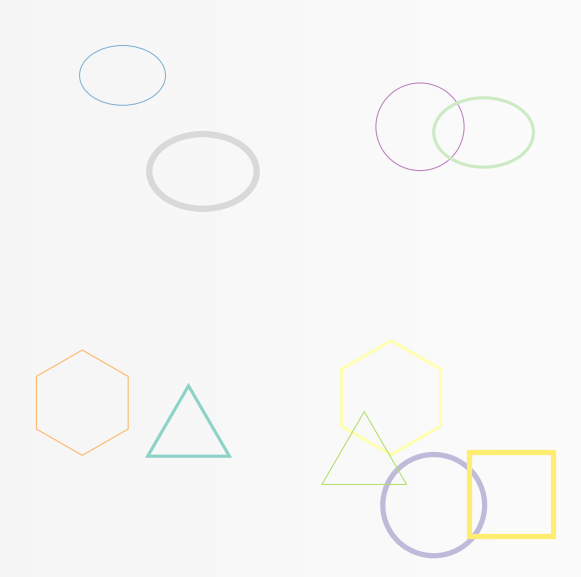[{"shape": "triangle", "thickness": 1.5, "radius": 0.41, "center": [0.324, 0.25]}, {"shape": "hexagon", "thickness": 1.5, "radius": 0.49, "center": [0.673, 0.31]}, {"shape": "circle", "thickness": 2.5, "radius": 0.44, "center": [0.746, 0.124]}, {"shape": "oval", "thickness": 0.5, "radius": 0.37, "center": [0.211, 0.869]}, {"shape": "hexagon", "thickness": 0.5, "radius": 0.46, "center": [0.142, 0.302]}, {"shape": "triangle", "thickness": 0.5, "radius": 0.42, "center": [0.627, 0.202]}, {"shape": "oval", "thickness": 3, "radius": 0.46, "center": [0.349, 0.702]}, {"shape": "circle", "thickness": 0.5, "radius": 0.38, "center": [0.723, 0.78]}, {"shape": "oval", "thickness": 1.5, "radius": 0.43, "center": [0.832, 0.77]}, {"shape": "square", "thickness": 2.5, "radius": 0.36, "center": [0.879, 0.143]}]